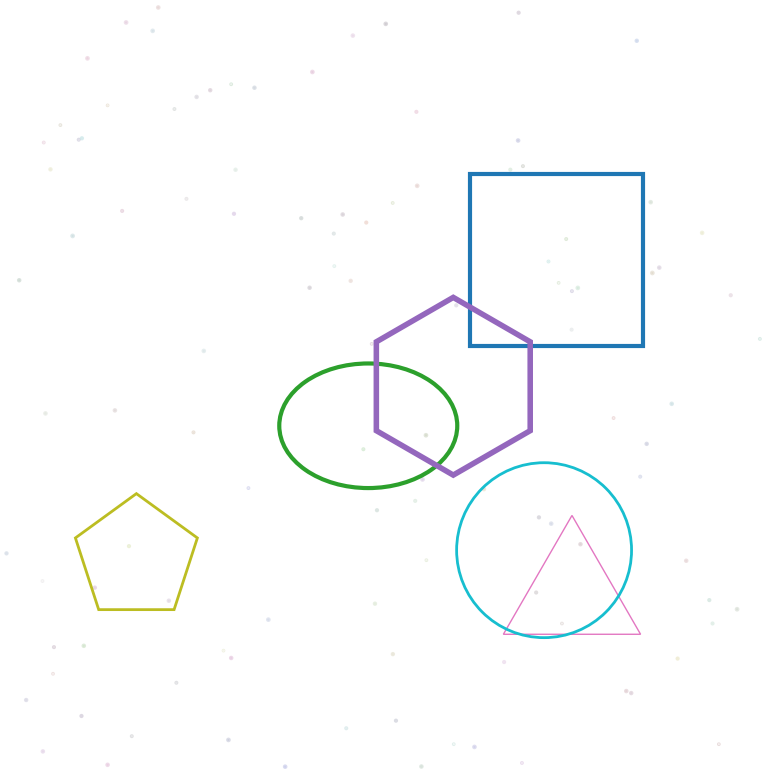[{"shape": "square", "thickness": 1.5, "radius": 0.56, "center": [0.723, 0.662]}, {"shape": "oval", "thickness": 1.5, "radius": 0.58, "center": [0.478, 0.447]}, {"shape": "hexagon", "thickness": 2, "radius": 0.58, "center": [0.589, 0.498]}, {"shape": "triangle", "thickness": 0.5, "radius": 0.51, "center": [0.743, 0.228]}, {"shape": "pentagon", "thickness": 1, "radius": 0.42, "center": [0.177, 0.276]}, {"shape": "circle", "thickness": 1, "radius": 0.57, "center": [0.707, 0.285]}]